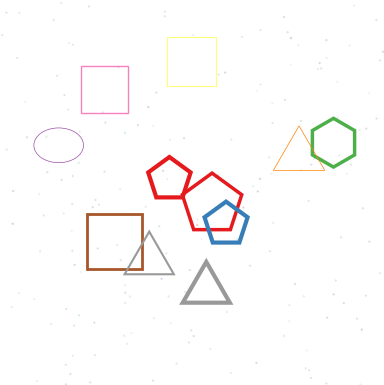[{"shape": "pentagon", "thickness": 3, "radius": 0.29, "center": [0.44, 0.534]}, {"shape": "pentagon", "thickness": 2.5, "radius": 0.41, "center": [0.551, 0.469]}, {"shape": "pentagon", "thickness": 3, "radius": 0.29, "center": [0.587, 0.418]}, {"shape": "hexagon", "thickness": 2.5, "radius": 0.32, "center": [0.866, 0.629]}, {"shape": "oval", "thickness": 0.5, "radius": 0.32, "center": [0.152, 0.623]}, {"shape": "triangle", "thickness": 0.5, "radius": 0.39, "center": [0.777, 0.596]}, {"shape": "square", "thickness": 0.5, "radius": 0.32, "center": [0.497, 0.84]}, {"shape": "square", "thickness": 2, "radius": 0.36, "center": [0.297, 0.373]}, {"shape": "square", "thickness": 1, "radius": 0.3, "center": [0.271, 0.768]}, {"shape": "triangle", "thickness": 1.5, "radius": 0.37, "center": [0.388, 0.325]}, {"shape": "triangle", "thickness": 3, "radius": 0.35, "center": [0.536, 0.249]}]